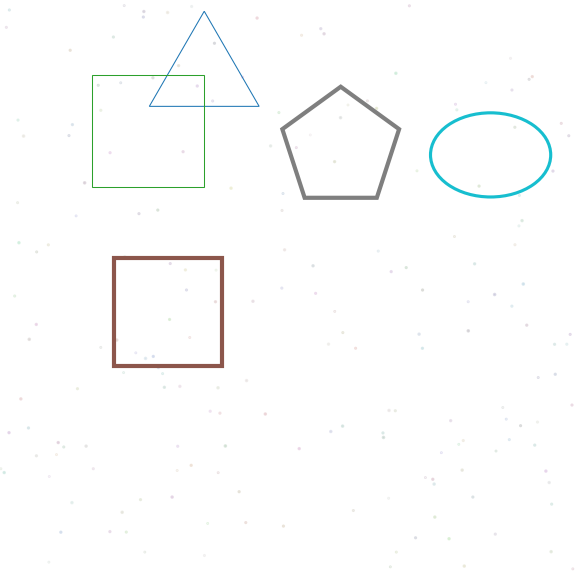[{"shape": "triangle", "thickness": 0.5, "radius": 0.55, "center": [0.354, 0.87]}, {"shape": "square", "thickness": 0.5, "radius": 0.49, "center": [0.257, 0.773]}, {"shape": "square", "thickness": 2, "radius": 0.47, "center": [0.29, 0.459]}, {"shape": "pentagon", "thickness": 2, "radius": 0.53, "center": [0.59, 0.743]}, {"shape": "oval", "thickness": 1.5, "radius": 0.52, "center": [0.85, 0.731]}]